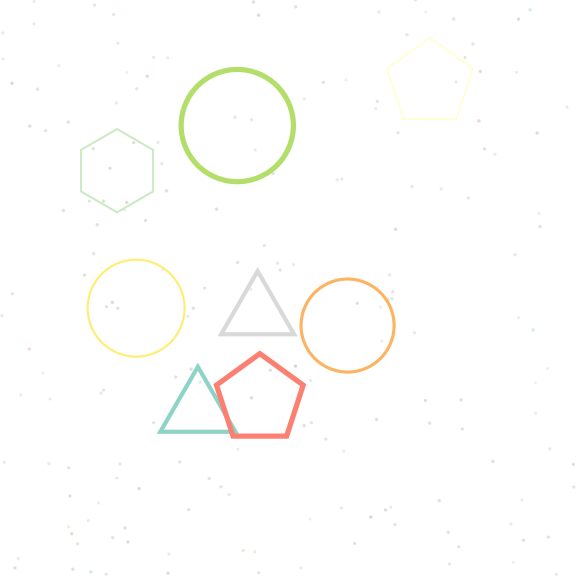[{"shape": "triangle", "thickness": 2, "radius": 0.38, "center": [0.343, 0.289]}, {"shape": "pentagon", "thickness": 0.5, "radius": 0.39, "center": [0.744, 0.856]}, {"shape": "pentagon", "thickness": 2.5, "radius": 0.39, "center": [0.45, 0.308]}, {"shape": "circle", "thickness": 1.5, "radius": 0.4, "center": [0.602, 0.435]}, {"shape": "circle", "thickness": 2.5, "radius": 0.49, "center": [0.411, 0.782]}, {"shape": "triangle", "thickness": 2, "radius": 0.36, "center": [0.446, 0.457]}, {"shape": "hexagon", "thickness": 1, "radius": 0.36, "center": [0.203, 0.704]}, {"shape": "circle", "thickness": 1, "radius": 0.42, "center": [0.236, 0.466]}]